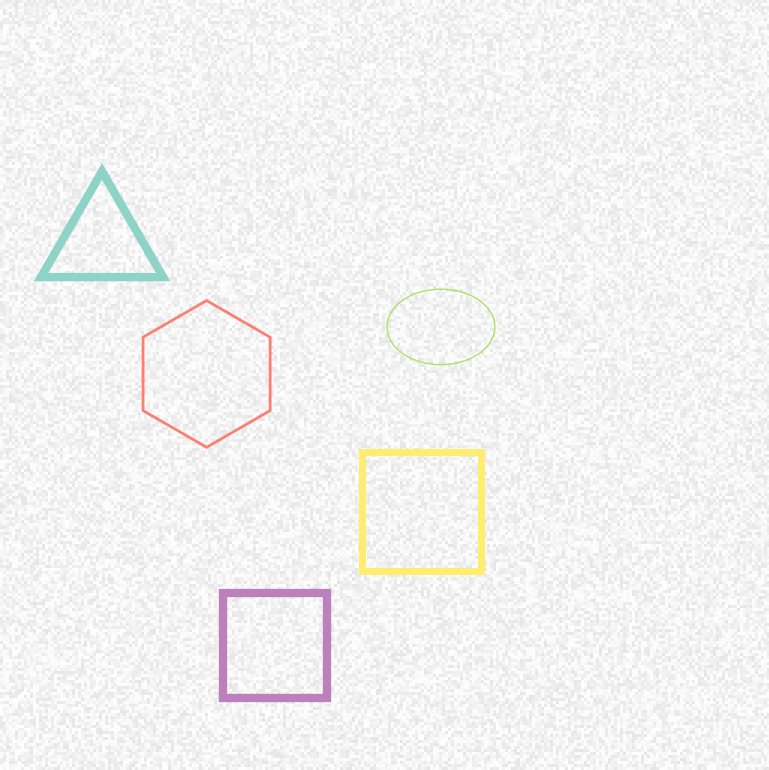[{"shape": "triangle", "thickness": 3, "radius": 0.46, "center": [0.133, 0.686]}, {"shape": "hexagon", "thickness": 1, "radius": 0.48, "center": [0.268, 0.514]}, {"shape": "oval", "thickness": 0.5, "radius": 0.35, "center": [0.573, 0.575]}, {"shape": "square", "thickness": 3, "radius": 0.34, "center": [0.358, 0.162]}, {"shape": "square", "thickness": 2.5, "radius": 0.38, "center": [0.547, 0.336]}]